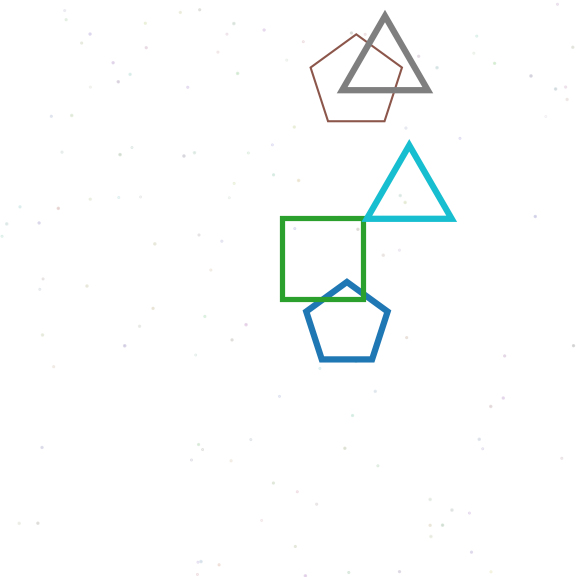[{"shape": "pentagon", "thickness": 3, "radius": 0.37, "center": [0.601, 0.437]}, {"shape": "square", "thickness": 2.5, "radius": 0.35, "center": [0.558, 0.551]}, {"shape": "pentagon", "thickness": 1, "radius": 0.42, "center": [0.617, 0.856]}, {"shape": "triangle", "thickness": 3, "radius": 0.43, "center": [0.667, 0.886]}, {"shape": "triangle", "thickness": 3, "radius": 0.42, "center": [0.709, 0.663]}]